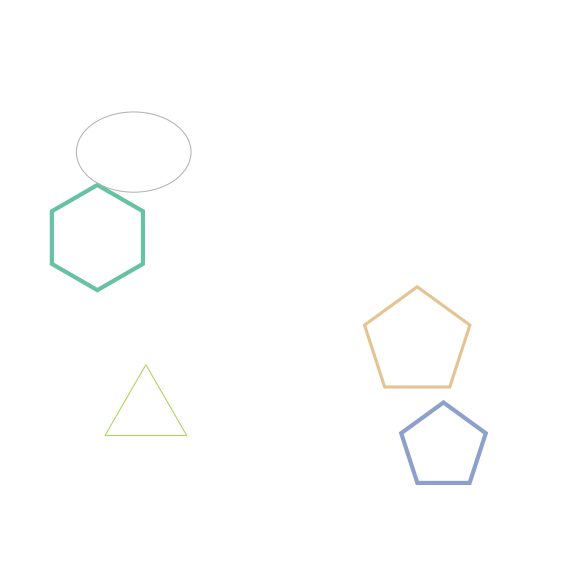[{"shape": "hexagon", "thickness": 2, "radius": 0.46, "center": [0.169, 0.588]}, {"shape": "pentagon", "thickness": 2, "radius": 0.39, "center": [0.768, 0.225]}, {"shape": "triangle", "thickness": 0.5, "radius": 0.41, "center": [0.253, 0.286]}, {"shape": "pentagon", "thickness": 1.5, "radius": 0.48, "center": [0.722, 0.407]}, {"shape": "oval", "thickness": 0.5, "radius": 0.5, "center": [0.232, 0.736]}]